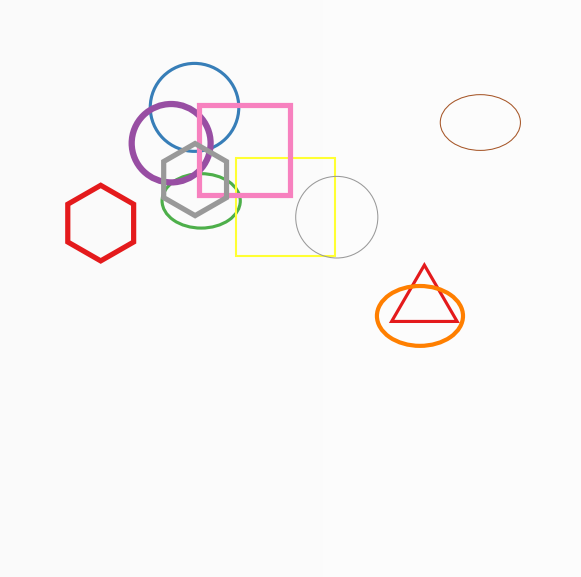[{"shape": "hexagon", "thickness": 2.5, "radius": 0.33, "center": [0.173, 0.613]}, {"shape": "triangle", "thickness": 1.5, "radius": 0.33, "center": [0.73, 0.475]}, {"shape": "circle", "thickness": 1.5, "radius": 0.38, "center": [0.335, 0.813]}, {"shape": "oval", "thickness": 1.5, "radius": 0.34, "center": [0.346, 0.651]}, {"shape": "circle", "thickness": 3, "radius": 0.34, "center": [0.294, 0.751]}, {"shape": "oval", "thickness": 2, "radius": 0.37, "center": [0.723, 0.452]}, {"shape": "square", "thickness": 1, "radius": 0.43, "center": [0.491, 0.641]}, {"shape": "oval", "thickness": 0.5, "radius": 0.34, "center": [0.826, 0.787]}, {"shape": "square", "thickness": 2.5, "radius": 0.39, "center": [0.42, 0.74]}, {"shape": "hexagon", "thickness": 2.5, "radius": 0.31, "center": [0.336, 0.688]}, {"shape": "circle", "thickness": 0.5, "radius": 0.35, "center": [0.579, 0.623]}]